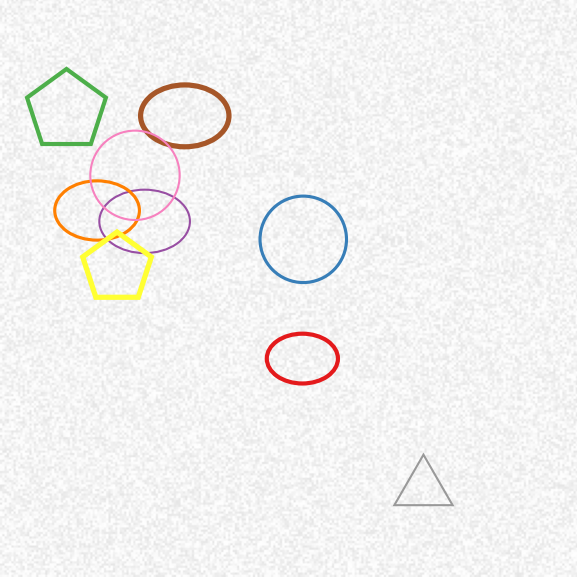[{"shape": "oval", "thickness": 2, "radius": 0.31, "center": [0.524, 0.378]}, {"shape": "circle", "thickness": 1.5, "radius": 0.37, "center": [0.525, 0.585]}, {"shape": "pentagon", "thickness": 2, "radius": 0.36, "center": [0.115, 0.808]}, {"shape": "oval", "thickness": 1, "radius": 0.39, "center": [0.25, 0.616]}, {"shape": "oval", "thickness": 1.5, "radius": 0.37, "center": [0.168, 0.635]}, {"shape": "pentagon", "thickness": 2.5, "radius": 0.31, "center": [0.203, 0.535]}, {"shape": "oval", "thickness": 2.5, "radius": 0.38, "center": [0.32, 0.799]}, {"shape": "circle", "thickness": 1, "radius": 0.39, "center": [0.234, 0.696]}, {"shape": "triangle", "thickness": 1, "radius": 0.29, "center": [0.733, 0.153]}]